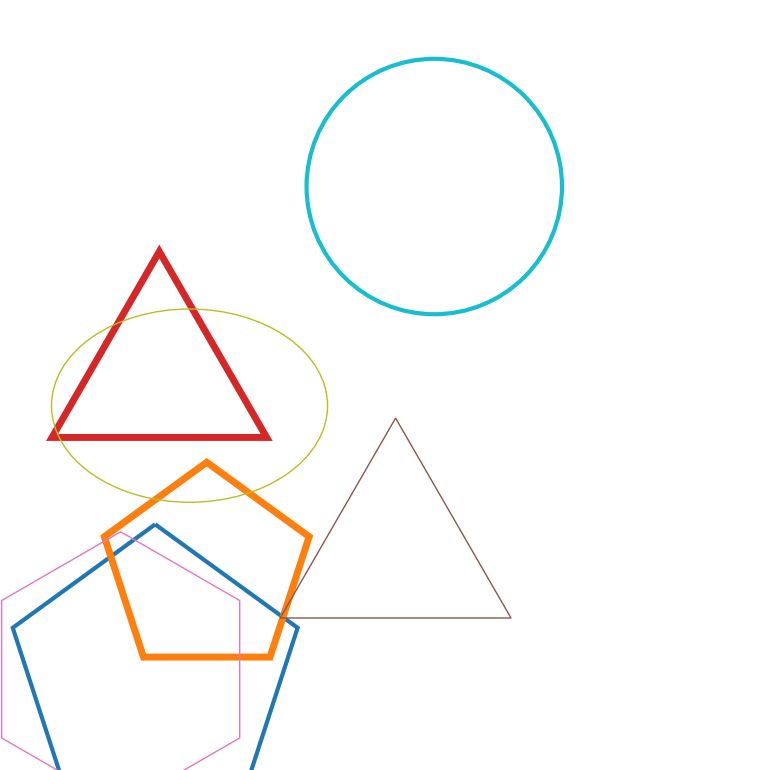[{"shape": "pentagon", "thickness": 1.5, "radius": 0.97, "center": [0.202, 0.125]}, {"shape": "pentagon", "thickness": 2.5, "radius": 0.7, "center": [0.269, 0.26]}, {"shape": "triangle", "thickness": 2.5, "radius": 0.8, "center": [0.207, 0.512]}, {"shape": "triangle", "thickness": 0.5, "radius": 0.87, "center": [0.514, 0.284]}, {"shape": "hexagon", "thickness": 0.5, "radius": 0.89, "center": [0.157, 0.131]}, {"shape": "oval", "thickness": 0.5, "radius": 0.9, "center": [0.246, 0.473]}, {"shape": "circle", "thickness": 1.5, "radius": 0.83, "center": [0.564, 0.758]}]